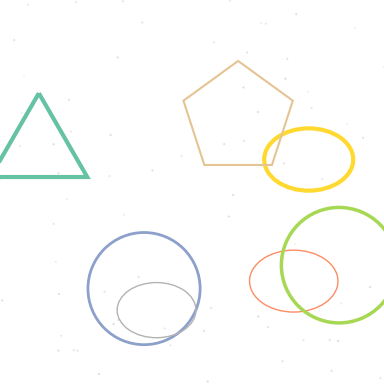[{"shape": "triangle", "thickness": 3, "radius": 0.73, "center": [0.101, 0.613]}, {"shape": "oval", "thickness": 1, "radius": 0.57, "center": [0.763, 0.27]}, {"shape": "circle", "thickness": 2, "radius": 0.73, "center": [0.374, 0.25]}, {"shape": "circle", "thickness": 2.5, "radius": 0.75, "center": [0.881, 0.311]}, {"shape": "oval", "thickness": 3, "radius": 0.58, "center": [0.802, 0.586]}, {"shape": "pentagon", "thickness": 1.5, "radius": 0.75, "center": [0.619, 0.692]}, {"shape": "oval", "thickness": 1, "radius": 0.51, "center": [0.407, 0.194]}]